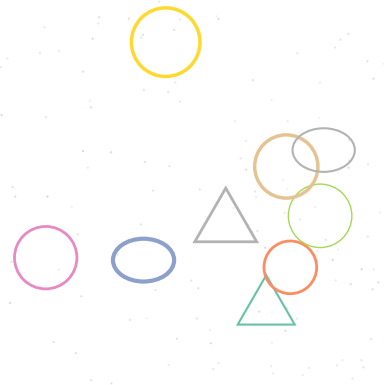[{"shape": "triangle", "thickness": 1.5, "radius": 0.43, "center": [0.691, 0.2]}, {"shape": "circle", "thickness": 2, "radius": 0.34, "center": [0.754, 0.306]}, {"shape": "oval", "thickness": 3, "radius": 0.4, "center": [0.373, 0.324]}, {"shape": "circle", "thickness": 2, "radius": 0.41, "center": [0.119, 0.331]}, {"shape": "circle", "thickness": 1, "radius": 0.41, "center": [0.831, 0.439]}, {"shape": "circle", "thickness": 2.5, "radius": 0.45, "center": [0.43, 0.89]}, {"shape": "circle", "thickness": 2.5, "radius": 0.41, "center": [0.744, 0.568]}, {"shape": "triangle", "thickness": 2, "radius": 0.46, "center": [0.586, 0.418]}, {"shape": "oval", "thickness": 1.5, "radius": 0.4, "center": [0.841, 0.61]}]